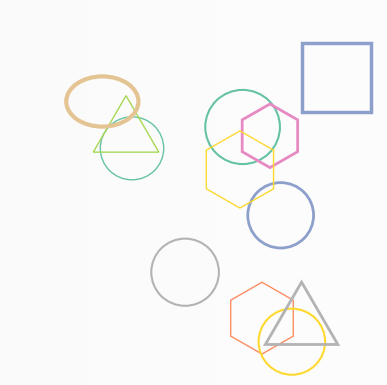[{"shape": "circle", "thickness": 1.5, "radius": 0.48, "center": [0.626, 0.67]}, {"shape": "circle", "thickness": 1, "radius": 0.41, "center": [0.341, 0.615]}, {"shape": "hexagon", "thickness": 1, "radius": 0.47, "center": [0.676, 0.174]}, {"shape": "square", "thickness": 2.5, "radius": 0.45, "center": [0.868, 0.8]}, {"shape": "circle", "thickness": 2, "radius": 0.42, "center": [0.724, 0.441]}, {"shape": "hexagon", "thickness": 2, "radius": 0.41, "center": [0.697, 0.647]}, {"shape": "triangle", "thickness": 1, "radius": 0.49, "center": [0.325, 0.654]}, {"shape": "hexagon", "thickness": 1, "radius": 0.5, "center": [0.619, 0.56]}, {"shape": "circle", "thickness": 1.5, "radius": 0.43, "center": [0.753, 0.112]}, {"shape": "oval", "thickness": 3, "radius": 0.47, "center": [0.264, 0.736]}, {"shape": "circle", "thickness": 1.5, "radius": 0.44, "center": [0.478, 0.293]}, {"shape": "triangle", "thickness": 2, "radius": 0.54, "center": [0.778, 0.159]}]